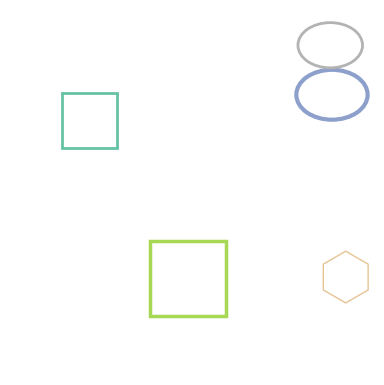[{"shape": "square", "thickness": 2, "radius": 0.36, "center": [0.232, 0.686]}, {"shape": "oval", "thickness": 3, "radius": 0.46, "center": [0.862, 0.754]}, {"shape": "square", "thickness": 2.5, "radius": 0.49, "center": [0.488, 0.276]}, {"shape": "hexagon", "thickness": 1, "radius": 0.34, "center": [0.898, 0.28]}, {"shape": "oval", "thickness": 2, "radius": 0.42, "center": [0.858, 0.882]}]